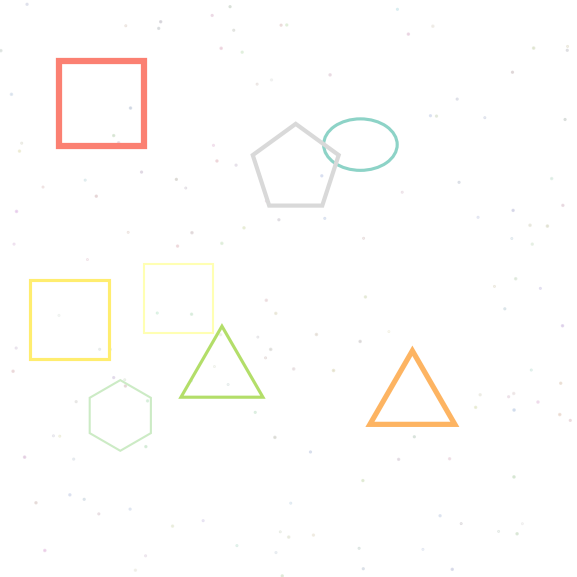[{"shape": "oval", "thickness": 1.5, "radius": 0.32, "center": [0.624, 0.749]}, {"shape": "square", "thickness": 1, "radius": 0.3, "center": [0.309, 0.482]}, {"shape": "square", "thickness": 3, "radius": 0.37, "center": [0.176, 0.82]}, {"shape": "triangle", "thickness": 2.5, "radius": 0.42, "center": [0.714, 0.307]}, {"shape": "triangle", "thickness": 1.5, "radius": 0.41, "center": [0.384, 0.352]}, {"shape": "pentagon", "thickness": 2, "radius": 0.39, "center": [0.512, 0.706]}, {"shape": "hexagon", "thickness": 1, "radius": 0.31, "center": [0.208, 0.28]}, {"shape": "square", "thickness": 1.5, "radius": 0.34, "center": [0.12, 0.446]}]